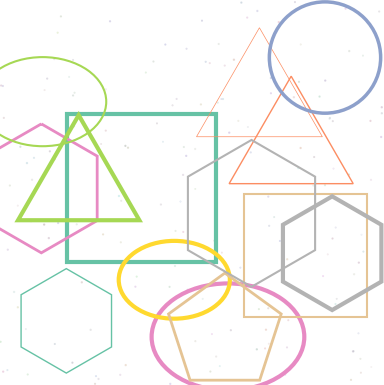[{"shape": "square", "thickness": 3, "radius": 0.96, "center": [0.368, 0.512]}, {"shape": "hexagon", "thickness": 1, "radius": 0.68, "center": [0.172, 0.167]}, {"shape": "triangle", "thickness": 0.5, "radius": 0.94, "center": [0.674, 0.739]}, {"shape": "triangle", "thickness": 1, "radius": 0.93, "center": [0.756, 0.616]}, {"shape": "circle", "thickness": 2.5, "radius": 0.72, "center": [0.844, 0.851]}, {"shape": "oval", "thickness": 3, "radius": 0.99, "center": [0.592, 0.125]}, {"shape": "hexagon", "thickness": 2, "radius": 0.84, "center": [0.107, 0.511]}, {"shape": "oval", "thickness": 1.5, "radius": 0.83, "center": [0.111, 0.736]}, {"shape": "triangle", "thickness": 3, "radius": 0.91, "center": [0.204, 0.519]}, {"shape": "oval", "thickness": 3, "radius": 0.72, "center": [0.453, 0.273]}, {"shape": "pentagon", "thickness": 2, "radius": 0.77, "center": [0.584, 0.137]}, {"shape": "square", "thickness": 1.5, "radius": 0.8, "center": [0.794, 0.337]}, {"shape": "hexagon", "thickness": 3, "radius": 0.74, "center": [0.863, 0.342]}, {"shape": "hexagon", "thickness": 1.5, "radius": 0.95, "center": [0.653, 0.446]}]